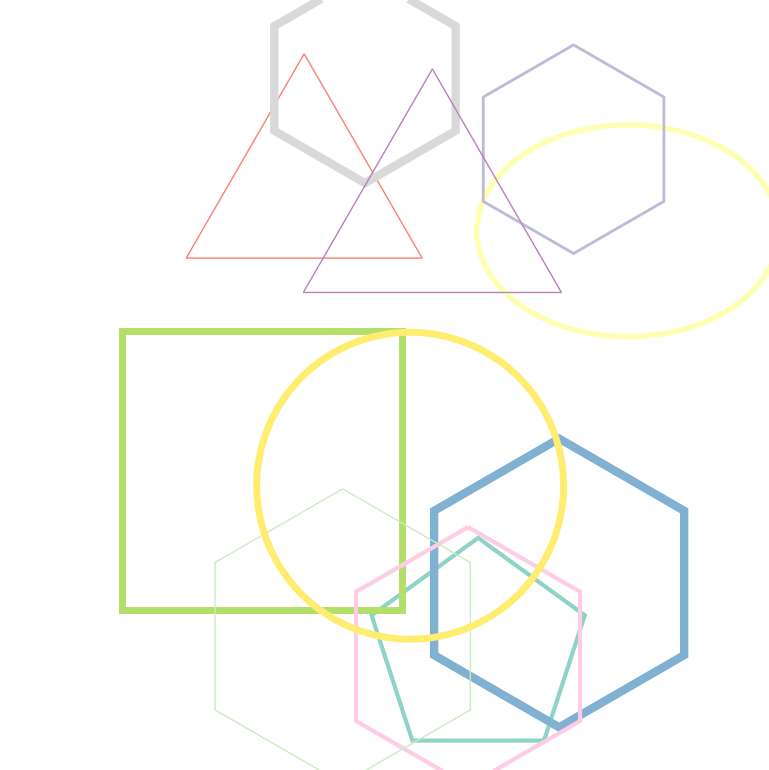[{"shape": "pentagon", "thickness": 1.5, "radius": 0.73, "center": [0.621, 0.156]}, {"shape": "oval", "thickness": 2, "radius": 0.98, "center": [0.816, 0.7]}, {"shape": "hexagon", "thickness": 1, "radius": 0.68, "center": [0.745, 0.806]}, {"shape": "triangle", "thickness": 0.5, "radius": 0.88, "center": [0.395, 0.753]}, {"shape": "hexagon", "thickness": 3, "radius": 0.94, "center": [0.726, 0.243]}, {"shape": "square", "thickness": 2.5, "radius": 0.91, "center": [0.34, 0.389]}, {"shape": "hexagon", "thickness": 1.5, "radius": 0.84, "center": [0.608, 0.148]}, {"shape": "hexagon", "thickness": 3, "radius": 0.68, "center": [0.474, 0.898]}, {"shape": "triangle", "thickness": 0.5, "radius": 0.97, "center": [0.562, 0.717]}, {"shape": "hexagon", "thickness": 0.5, "radius": 0.96, "center": [0.445, 0.174]}, {"shape": "circle", "thickness": 2.5, "radius": 1.0, "center": [0.533, 0.369]}]